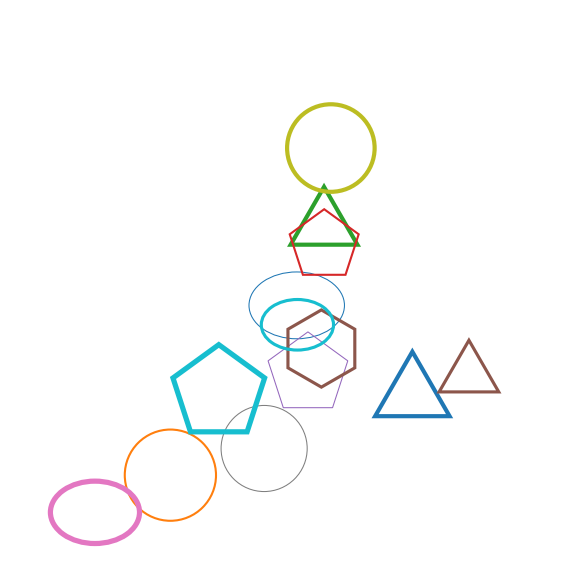[{"shape": "triangle", "thickness": 2, "radius": 0.37, "center": [0.714, 0.316]}, {"shape": "oval", "thickness": 0.5, "radius": 0.41, "center": [0.514, 0.47]}, {"shape": "circle", "thickness": 1, "radius": 0.39, "center": [0.295, 0.176]}, {"shape": "triangle", "thickness": 2, "radius": 0.33, "center": [0.561, 0.609]}, {"shape": "pentagon", "thickness": 1, "radius": 0.31, "center": [0.561, 0.574]}, {"shape": "pentagon", "thickness": 0.5, "radius": 0.36, "center": [0.533, 0.352]}, {"shape": "triangle", "thickness": 1.5, "radius": 0.3, "center": [0.812, 0.35]}, {"shape": "hexagon", "thickness": 1.5, "radius": 0.33, "center": [0.557, 0.396]}, {"shape": "oval", "thickness": 2.5, "radius": 0.39, "center": [0.164, 0.112]}, {"shape": "circle", "thickness": 0.5, "radius": 0.37, "center": [0.457, 0.223]}, {"shape": "circle", "thickness": 2, "radius": 0.38, "center": [0.573, 0.743]}, {"shape": "pentagon", "thickness": 2.5, "radius": 0.42, "center": [0.379, 0.319]}, {"shape": "oval", "thickness": 1.5, "radius": 0.31, "center": [0.515, 0.437]}]